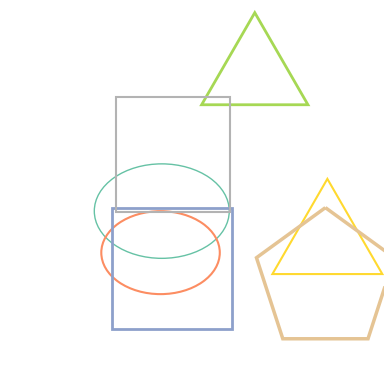[{"shape": "oval", "thickness": 1, "radius": 0.88, "center": [0.42, 0.452]}, {"shape": "oval", "thickness": 1.5, "radius": 0.77, "center": [0.417, 0.344]}, {"shape": "square", "thickness": 2, "radius": 0.78, "center": [0.447, 0.302]}, {"shape": "triangle", "thickness": 2, "radius": 0.8, "center": [0.662, 0.808]}, {"shape": "triangle", "thickness": 1.5, "radius": 0.82, "center": [0.85, 0.371]}, {"shape": "pentagon", "thickness": 2.5, "radius": 0.94, "center": [0.845, 0.272]}, {"shape": "square", "thickness": 1.5, "radius": 0.74, "center": [0.449, 0.599]}]